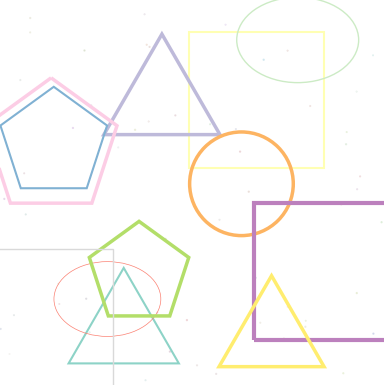[{"shape": "triangle", "thickness": 1.5, "radius": 0.83, "center": [0.321, 0.139]}, {"shape": "square", "thickness": 1.5, "radius": 0.88, "center": [0.667, 0.74]}, {"shape": "triangle", "thickness": 2.5, "radius": 0.87, "center": [0.421, 0.737]}, {"shape": "oval", "thickness": 0.5, "radius": 0.69, "center": [0.279, 0.223]}, {"shape": "pentagon", "thickness": 1.5, "radius": 0.73, "center": [0.14, 0.629]}, {"shape": "circle", "thickness": 2.5, "radius": 0.67, "center": [0.627, 0.523]}, {"shape": "pentagon", "thickness": 2.5, "radius": 0.68, "center": [0.361, 0.289]}, {"shape": "pentagon", "thickness": 2.5, "radius": 0.9, "center": [0.133, 0.618]}, {"shape": "square", "thickness": 1, "radius": 0.95, "center": [0.104, 0.162]}, {"shape": "square", "thickness": 3, "radius": 0.89, "center": [0.839, 0.295]}, {"shape": "oval", "thickness": 1, "radius": 0.79, "center": [0.773, 0.896]}, {"shape": "triangle", "thickness": 2.5, "radius": 0.79, "center": [0.705, 0.126]}]